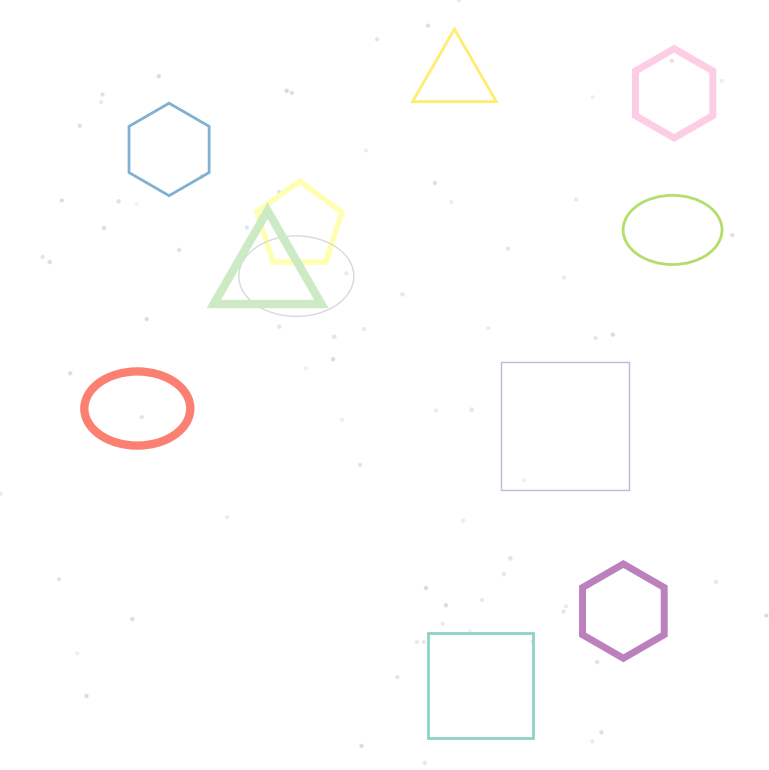[{"shape": "square", "thickness": 1, "radius": 0.34, "center": [0.624, 0.109]}, {"shape": "pentagon", "thickness": 2, "radius": 0.29, "center": [0.389, 0.707]}, {"shape": "square", "thickness": 0.5, "radius": 0.42, "center": [0.734, 0.447]}, {"shape": "oval", "thickness": 3, "radius": 0.34, "center": [0.178, 0.469]}, {"shape": "hexagon", "thickness": 1, "radius": 0.3, "center": [0.22, 0.806]}, {"shape": "oval", "thickness": 1, "radius": 0.32, "center": [0.873, 0.701]}, {"shape": "hexagon", "thickness": 2.5, "radius": 0.29, "center": [0.876, 0.879]}, {"shape": "oval", "thickness": 0.5, "radius": 0.37, "center": [0.385, 0.641]}, {"shape": "hexagon", "thickness": 2.5, "radius": 0.31, "center": [0.81, 0.206]}, {"shape": "triangle", "thickness": 3, "radius": 0.4, "center": [0.347, 0.646]}, {"shape": "triangle", "thickness": 1, "radius": 0.31, "center": [0.59, 0.899]}]